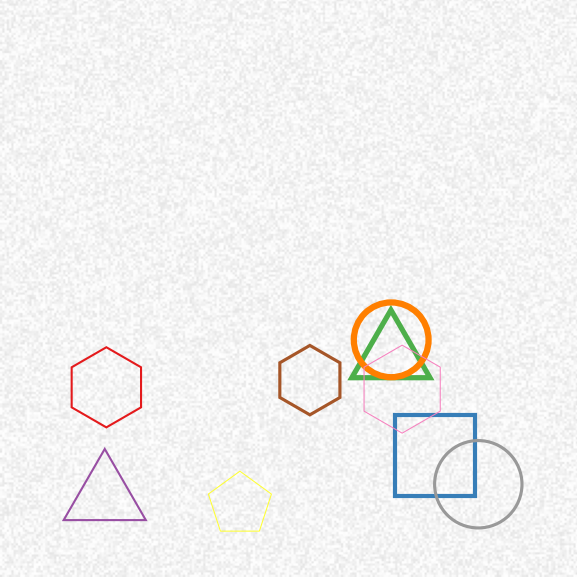[{"shape": "hexagon", "thickness": 1, "radius": 0.35, "center": [0.184, 0.328]}, {"shape": "square", "thickness": 2, "radius": 0.35, "center": [0.754, 0.21]}, {"shape": "triangle", "thickness": 2.5, "radius": 0.39, "center": [0.677, 0.384]}, {"shape": "triangle", "thickness": 1, "radius": 0.41, "center": [0.181, 0.14]}, {"shape": "circle", "thickness": 3, "radius": 0.32, "center": [0.677, 0.411]}, {"shape": "pentagon", "thickness": 0.5, "radius": 0.29, "center": [0.415, 0.126]}, {"shape": "hexagon", "thickness": 1.5, "radius": 0.3, "center": [0.537, 0.341]}, {"shape": "hexagon", "thickness": 0.5, "radius": 0.38, "center": [0.696, 0.325]}, {"shape": "circle", "thickness": 1.5, "radius": 0.38, "center": [0.828, 0.161]}]